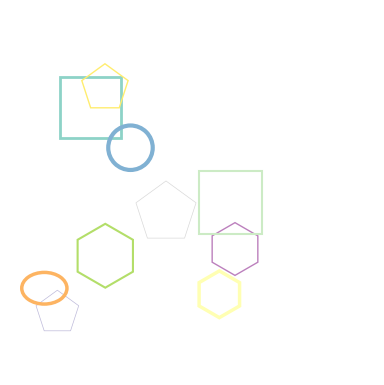[{"shape": "square", "thickness": 2, "radius": 0.4, "center": [0.236, 0.721]}, {"shape": "hexagon", "thickness": 2.5, "radius": 0.3, "center": [0.57, 0.236]}, {"shape": "pentagon", "thickness": 0.5, "radius": 0.29, "center": [0.149, 0.188]}, {"shape": "circle", "thickness": 3, "radius": 0.29, "center": [0.339, 0.616]}, {"shape": "oval", "thickness": 2.5, "radius": 0.29, "center": [0.115, 0.251]}, {"shape": "hexagon", "thickness": 1.5, "radius": 0.41, "center": [0.273, 0.336]}, {"shape": "pentagon", "thickness": 0.5, "radius": 0.41, "center": [0.431, 0.448]}, {"shape": "hexagon", "thickness": 1, "radius": 0.34, "center": [0.61, 0.353]}, {"shape": "square", "thickness": 1.5, "radius": 0.41, "center": [0.599, 0.474]}, {"shape": "pentagon", "thickness": 1, "radius": 0.32, "center": [0.273, 0.771]}]